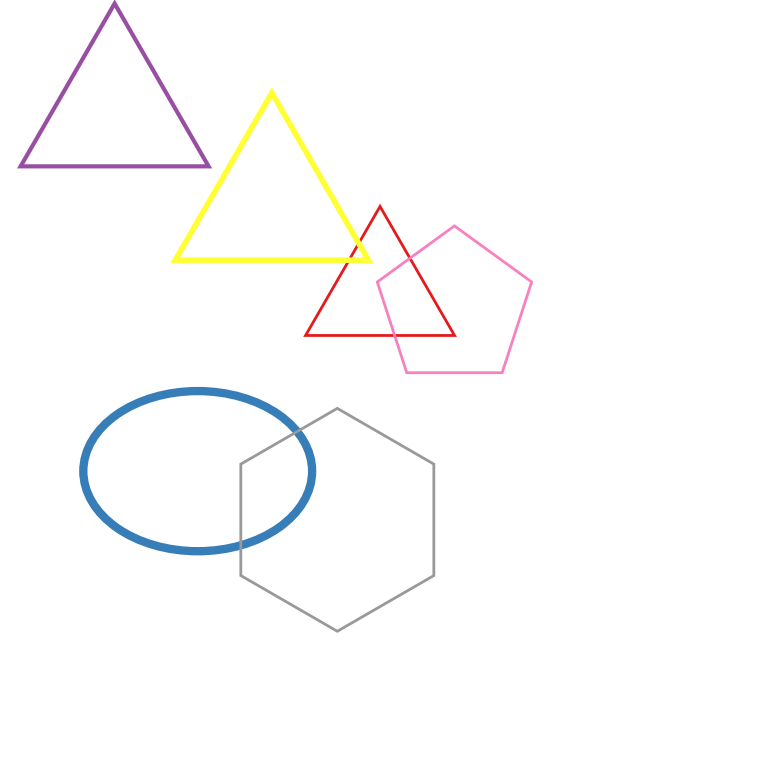[{"shape": "triangle", "thickness": 1, "radius": 0.56, "center": [0.494, 0.62]}, {"shape": "oval", "thickness": 3, "radius": 0.74, "center": [0.257, 0.388]}, {"shape": "triangle", "thickness": 1.5, "radius": 0.7, "center": [0.149, 0.854]}, {"shape": "triangle", "thickness": 2, "radius": 0.72, "center": [0.353, 0.735]}, {"shape": "pentagon", "thickness": 1, "radius": 0.53, "center": [0.59, 0.601]}, {"shape": "hexagon", "thickness": 1, "radius": 0.72, "center": [0.438, 0.325]}]